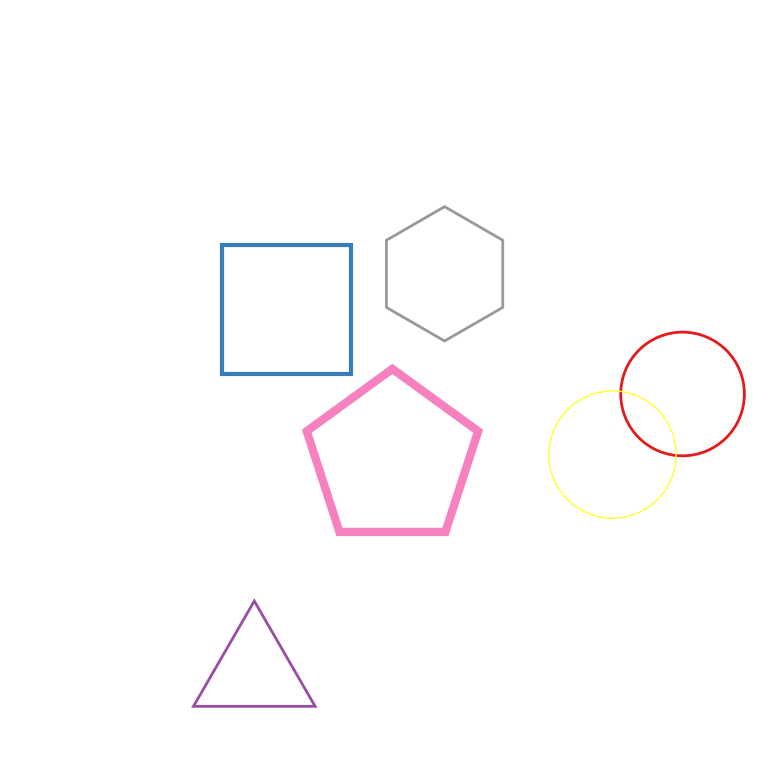[{"shape": "circle", "thickness": 1, "radius": 0.4, "center": [0.886, 0.488]}, {"shape": "square", "thickness": 1.5, "radius": 0.42, "center": [0.372, 0.598]}, {"shape": "triangle", "thickness": 1, "radius": 0.46, "center": [0.33, 0.128]}, {"shape": "circle", "thickness": 0.5, "radius": 0.41, "center": [0.795, 0.41]}, {"shape": "pentagon", "thickness": 3, "radius": 0.59, "center": [0.51, 0.404]}, {"shape": "hexagon", "thickness": 1, "radius": 0.44, "center": [0.577, 0.644]}]